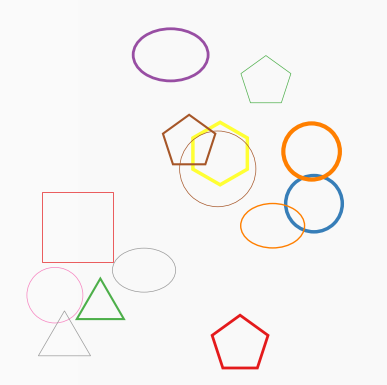[{"shape": "square", "thickness": 0.5, "radius": 0.46, "center": [0.199, 0.411]}, {"shape": "pentagon", "thickness": 2, "radius": 0.38, "center": [0.62, 0.105]}, {"shape": "circle", "thickness": 2.5, "radius": 0.37, "center": [0.81, 0.471]}, {"shape": "triangle", "thickness": 1.5, "radius": 0.35, "center": [0.259, 0.206]}, {"shape": "pentagon", "thickness": 0.5, "radius": 0.34, "center": [0.686, 0.788]}, {"shape": "oval", "thickness": 2, "radius": 0.48, "center": [0.44, 0.858]}, {"shape": "oval", "thickness": 1, "radius": 0.41, "center": [0.704, 0.414]}, {"shape": "circle", "thickness": 3, "radius": 0.36, "center": [0.804, 0.607]}, {"shape": "hexagon", "thickness": 2.5, "radius": 0.41, "center": [0.568, 0.601]}, {"shape": "circle", "thickness": 0.5, "radius": 0.49, "center": [0.562, 0.561]}, {"shape": "pentagon", "thickness": 1.5, "radius": 0.36, "center": [0.488, 0.631]}, {"shape": "circle", "thickness": 0.5, "radius": 0.36, "center": [0.142, 0.233]}, {"shape": "triangle", "thickness": 0.5, "radius": 0.39, "center": [0.166, 0.115]}, {"shape": "oval", "thickness": 0.5, "radius": 0.41, "center": [0.372, 0.298]}]